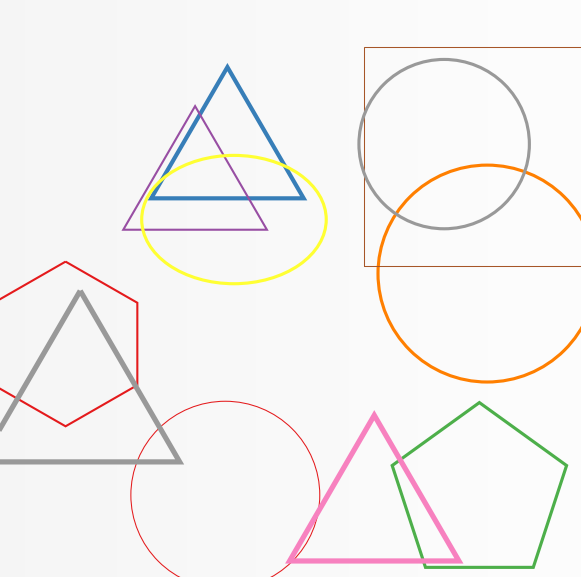[{"shape": "hexagon", "thickness": 1, "radius": 0.71, "center": [0.113, 0.404]}, {"shape": "circle", "thickness": 0.5, "radius": 0.81, "center": [0.388, 0.142]}, {"shape": "triangle", "thickness": 2, "radius": 0.76, "center": [0.391, 0.731]}, {"shape": "pentagon", "thickness": 1.5, "radius": 0.79, "center": [0.825, 0.144]}, {"shape": "triangle", "thickness": 1, "radius": 0.71, "center": [0.336, 0.673]}, {"shape": "circle", "thickness": 1.5, "radius": 0.94, "center": [0.838, 0.525]}, {"shape": "oval", "thickness": 1.5, "radius": 0.79, "center": [0.403, 0.619]}, {"shape": "square", "thickness": 0.5, "radius": 0.95, "center": [0.815, 0.728]}, {"shape": "triangle", "thickness": 2.5, "radius": 0.84, "center": [0.644, 0.112]}, {"shape": "triangle", "thickness": 2.5, "radius": 0.99, "center": [0.138, 0.298]}, {"shape": "circle", "thickness": 1.5, "radius": 0.73, "center": [0.764, 0.75]}]